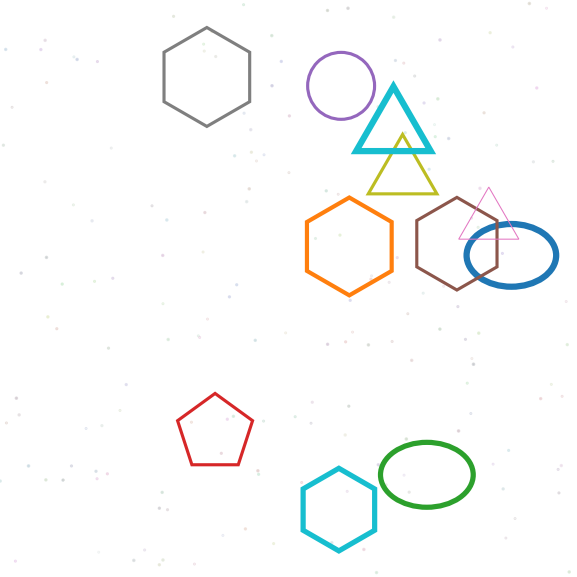[{"shape": "oval", "thickness": 3, "radius": 0.39, "center": [0.886, 0.557]}, {"shape": "hexagon", "thickness": 2, "radius": 0.42, "center": [0.605, 0.572]}, {"shape": "oval", "thickness": 2.5, "radius": 0.4, "center": [0.739, 0.177]}, {"shape": "pentagon", "thickness": 1.5, "radius": 0.34, "center": [0.372, 0.25]}, {"shape": "circle", "thickness": 1.5, "radius": 0.29, "center": [0.591, 0.85]}, {"shape": "hexagon", "thickness": 1.5, "radius": 0.4, "center": [0.791, 0.577]}, {"shape": "triangle", "thickness": 0.5, "radius": 0.3, "center": [0.846, 0.615]}, {"shape": "hexagon", "thickness": 1.5, "radius": 0.43, "center": [0.358, 0.866]}, {"shape": "triangle", "thickness": 1.5, "radius": 0.34, "center": [0.697, 0.698]}, {"shape": "hexagon", "thickness": 2.5, "radius": 0.36, "center": [0.587, 0.117]}, {"shape": "triangle", "thickness": 3, "radius": 0.37, "center": [0.681, 0.775]}]